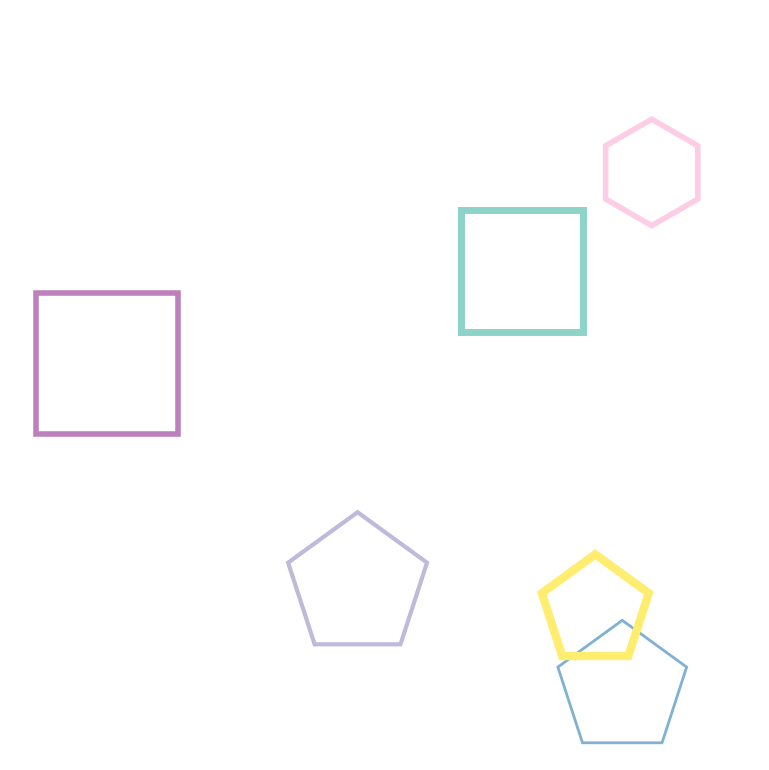[{"shape": "square", "thickness": 2.5, "radius": 0.4, "center": [0.678, 0.648]}, {"shape": "pentagon", "thickness": 1.5, "radius": 0.47, "center": [0.464, 0.24]}, {"shape": "pentagon", "thickness": 1, "radius": 0.44, "center": [0.808, 0.106]}, {"shape": "hexagon", "thickness": 2, "radius": 0.35, "center": [0.846, 0.776]}, {"shape": "square", "thickness": 2, "radius": 0.46, "center": [0.139, 0.528]}, {"shape": "pentagon", "thickness": 3, "radius": 0.37, "center": [0.773, 0.207]}]